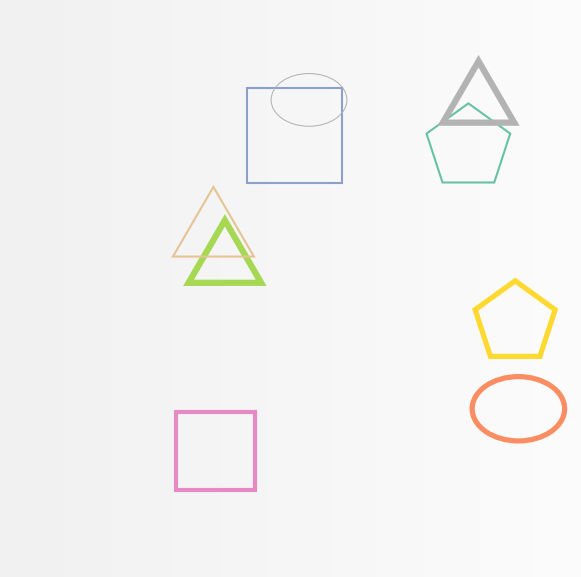[{"shape": "pentagon", "thickness": 1, "radius": 0.38, "center": [0.806, 0.744]}, {"shape": "oval", "thickness": 2.5, "radius": 0.4, "center": [0.892, 0.291]}, {"shape": "square", "thickness": 1, "radius": 0.41, "center": [0.507, 0.764]}, {"shape": "square", "thickness": 2, "radius": 0.34, "center": [0.371, 0.219]}, {"shape": "triangle", "thickness": 3, "radius": 0.36, "center": [0.387, 0.545]}, {"shape": "pentagon", "thickness": 2.5, "radius": 0.36, "center": [0.886, 0.44]}, {"shape": "triangle", "thickness": 1, "radius": 0.4, "center": [0.367, 0.595]}, {"shape": "oval", "thickness": 0.5, "radius": 0.33, "center": [0.532, 0.826]}, {"shape": "triangle", "thickness": 3, "radius": 0.35, "center": [0.823, 0.822]}]